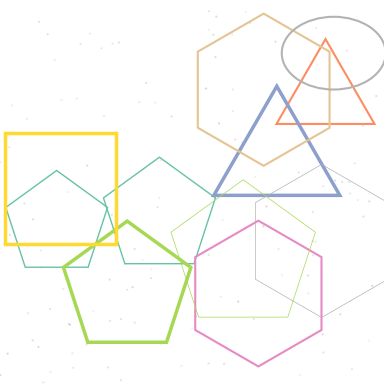[{"shape": "pentagon", "thickness": 1, "radius": 0.69, "center": [0.147, 0.418]}, {"shape": "pentagon", "thickness": 1, "radius": 0.76, "center": [0.414, 0.439]}, {"shape": "triangle", "thickness": 1.5, "radius": 0.73, "center": [0.845, 0.752]}, {"shape": "triangle", "thickness": 2.5, "radius": 0.94, "center": [0.719, 0.587]}, {"shape": "hexagon", "thickness": 1.5, "radius": 0.95, "center": [0.671, 0.238]}, {"shape": "pentagon", "thickness": 0.5, "radius": 0.99, "center": [0.632, 0.336]}, {"shape": "pentagon", "thickness": 2.5, "radius": 0.87, "center": [0.33, 0.252]}, {"shape": "square", "thickness": 2.5, "radius": 0.72, "center": [0.157, 0.511]}, {"shape": "hexagon", "thickness": 1.5, "radius": 0.99, "center": [0.685, 0.767]}, {"shape": "hexagon", "thickness": 0.5, "radius": 0.99, "center": [0.836, 0.374]}, {"shape": "oval", "thickness": 1.5, "radius": 0.67, "center": [0.867, 0.862]}]